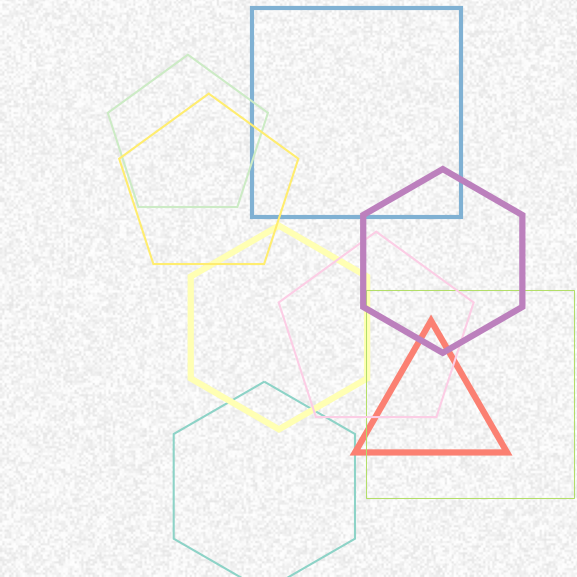[{"shape": "hexagon", "thickness": 1, "radius": 0.91, "center": [0.458, 0.157]}, {"shape": "hexagon", "thickness": 3, "radius": 0.88, "center": [0.483, 0.432]}, {"shape": "triangle", "thickness": 3, "radius": 0.76, "center": [0.746, 0.292]}, {"shape": "square", "thickness": 2, "radius": 0.9, "center": [0.617, 0.805]}, {"shape": "square", "thickness": 0.5, "radius": 0.9, "center": [0.814, 0.317]}, {"shape": "pentagon", "thickness": 1, "radius": 0.89, "center": [0.651, 0.421]}, {"shape": "hexagon", "thickness": 3, "radius": 0.8, "center": [0.767, 0.547]}, {"shape": "pentagon", "thickness": 1, "radius": 0.73, "center": [0.325, 0.759]}, {"shape": "pentagon", "thickness": 1, "radius": 0.82, "center": [0.361, 0.674]}]